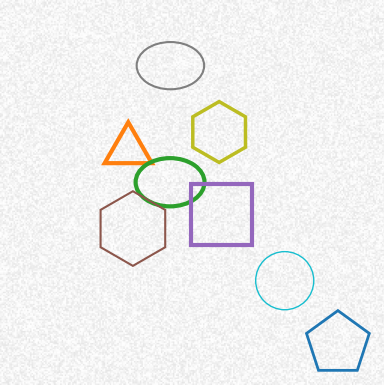[{"shape": "pentagon", "thickness": 2, "radius": 0.43, "center": [0.878, 0.107]}, {"shape": "triangle", "thickness": 3, "radius": 0.35, "center": [0.333, 0.612]}, {"shape": "oval", "thickness": 3, "radius": 0.45, "center": [0.442, 0.527]}, {"shape": "square", "thickness": 3, "radius": 0.4, "center": [0.574, 0.444]}, {"shape": "hexagon", "thickness": 1.5, "radius": 0.48, "center": [0.345, 0.406]}, {"shape": "oval", "thickness": 1.5, "radius": 0.44, "center": [0.443, 0.829]}, {"shape": "hexagon", "thickness": 2.5, "radius": 0.4, "center": [0.569, 0.657]}, {"shape": "circle", "thickness": 1, "radius": 0.38, "center": [0.74, 0.271]}]